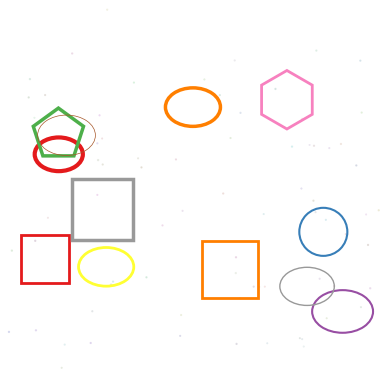[{"shape": "oval", "thickness": 3, "radius": 0.31, "center": [0.153, 0.599]}, {"shape": "square", "thickness": 2, "radius": 0.31, "center": [0.116, 0.328]}, {"shape": "circle", "thickness": 1.5, "radius": 0.31, "center": [0.84, 0.398]}, {"shape": "pentagon", "thickness": 2.5, "radius": 0.34, "center": [0.152, 0.651]}, {"shape": "oval", "thickness": 1.5, "radius": 0.4, "center": [0.89, 0.191]}, {"shape": "square", "thickness": 2, "radius": 0.37, "center": [0.598, 0.3]}, {"shape": "oval", "thickness": 2.5, "radius": 0.36, "center": [0.501, 0.722]}, {"shape": "oval", "thickness": 2, "radius": 0.36, "center": [0.276, 0.307]}, {"shape": "oval", "thickness": 0.5, "radius": 0.38, "center": [0.173, 0.649]}, {"shape": "hexagon", "thickness": 2, "radius": 0.38, "center": [0.745, 0.741]}, {"shape": "oval", "thickness": 1, "radius": 0.35, "center": [0.798, 0.256]}, {"shape": "square", "thickness": 2.5, "radius": 0.4, "center": [0.267, 0.455]}]